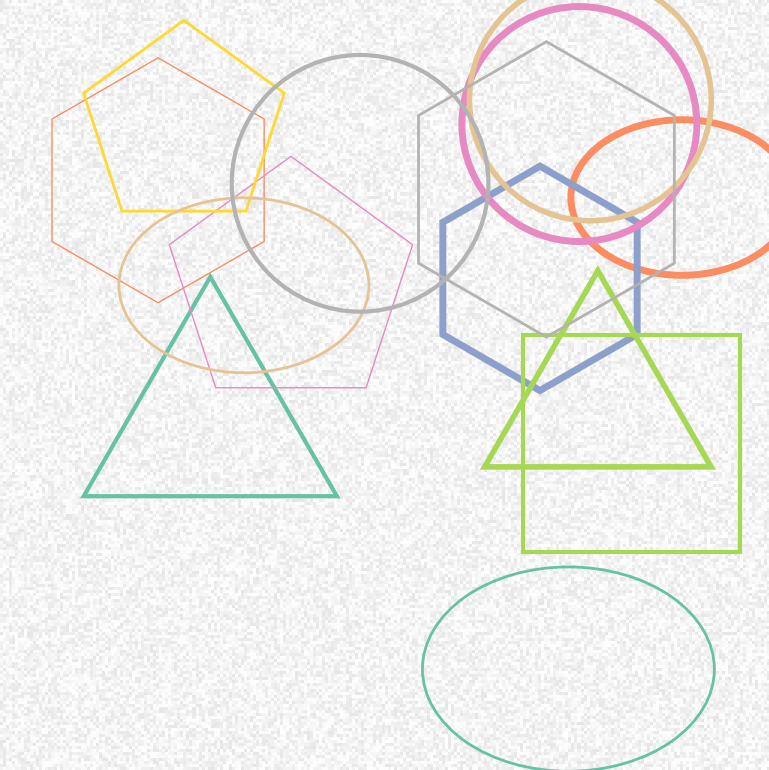[{"shape": "triangle", "thickness": 1.5, "radius": 0.95, "center": [0.273, 0.451]}, {"shape": "oval", "thickness": 1, "radius": 0.95, "center": [0.738, 0.131]}, {"shape": "hexagon", "thickness": 0.5, "radius": 0.8, "center": [0.205, 0.766]}, {"shape": "oval", "thickness": 2.5, "radius": 0.72, "center": [0.886, 0.743]}, {"shape": "hexagon", "thickness": 2.5, "radius": 0.73, "center": [0.701, 0.638]}, {"shape": "pentagon", "thickness": 0.5, "radius": 0.83, "center": [0.378, 0.631]}, {"shape": "circle", "thickness": 2.5, "radius": 0.76, "center": [0.752, 0.839]}, {"shape": "square", "thickness": 1.5, "radius": 0.7, "center": [0.82, 0.424]}, {"shape": "triangle", "thickness": 2, "radius": 0.85, "center": [0.776, 0.479]}, {"shape": "pentagon", "thickness": 1, "radius": 0.68, "center": [0.239, 0.837]}, {"shape": "oval", "thickness": 1, "radius": 0.81, "center": [0.317, 0.63]}, {"shape": "circle", "thickness": 2, "radius": 0.79, "center": [0.767, 0.87]}, {"shape": "circle", "thickness": 1.5, "radius": 0.83, "center": [0.468, 0.762]}, {"shape": "hexagon", "thickness": 1, "radius": 0.96, "center": [0.71, 0.754]}]